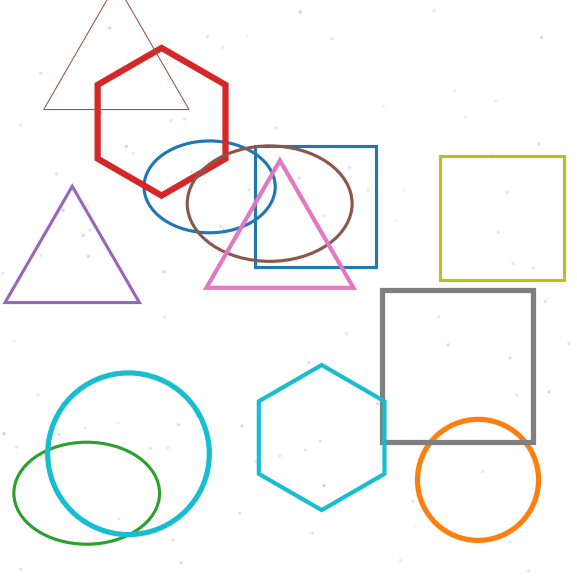[{"shape": "square", "thickness": 1.5, "radius": 0.52, "center": [0.547, 0.641]}, {"shape": "oval", "thickness": 1.5, "radius": 0.57, "center": [0.363, 0.676]}, {"shape": "circle", "thickness": 2.5, "radius": 0.52, "center": [0.828, 0.168]}, {"shape": "oval", "thickness": 1.5, "radius": 0.63, "center": [0.15, 0.145]}, {"shape": "hexagon", "thickness": 3, "radius": 0.64, "center": [0.28, 0.788]}, {"shape": "triangle", "thickness": 1.5, "radius": 0.67, "center": [0.125, 0.542]}, {"shape": "oval", "thickness": 1.5, "radius": 0.71, "center": [0.467, 0.647]}, {"shape": "triangle", "thickness": 0.5, "radius": 0.73, "center": [0.201, 0.882]}, {"shape": "triangle", "thickness": 2, "radius": 0.74, "center": [0.485, 0.574]}, {"shape": "square", "thickness": 2.5, "radius": 0.65, "center": [0.792, 0.365]}, {"shape": "square", "thickness": 1.5, "radius": 0.54, "center": [0.869, 0.622]}, {"shape": "hexagon", "thickness": 2, "radius": 0.63, "center": [0.557, 0.241]}, {"shape": "circle", "thickness": 2.5, "radius": 0.7, "center": [0.223, 0.213]}]